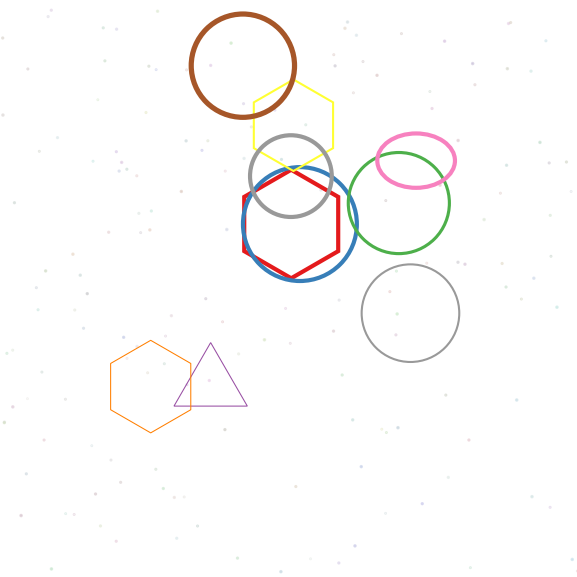[{"shape": "hexagon", "thickness": 2, "radius": 0.47, "center": [0.504, 0.611]}, {"shape": "circle", "thickness": 2, "radius": 0.49, "center": [0.519, 0.611]}, {"shape": "circle", "thickness": 1.5, "radius": 0.44, "center": [0.691, 0.648]}, {"shape": "triangle", "thickness": 0.5, "radius": 0.37, "center": [0.365, 0.333]}, {"shape": "hexagon", "thickness": 0.5, "radius": 0.4, "center": [0.261, 0.33]}, {"shape": "hexagon", "thickness": 1, "radius": 0.4, "center": [0.508, 0.782]}, {"shape": "circle", "thickness": 2.5, "radius": 0.45, "center": [0.421, 0.885]}, {"shape": "oval", "thickness": 2, "radius": 0.34, "center": [0.721, 0.721]}, {"shape": "circle", "thickness": 2, "radius": 0.35, "center": [0.504, 0.694]}, {"shape": "circle", "thickness": 1, "radius": 0.42, "center": [0.711, 0.457]}]